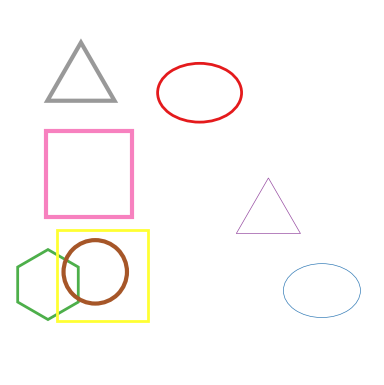[{"shape": "oval", "thickness": 2, "radius": 0.55, "center": [0.518, 0.759]}, {"shape": "oval", "thickness": 0.5, "radius": 0.5, "center": [0.836, 0.245]}, {"shape": "hexagon", "thickness": 2, "radius": 0.45, "center": [0.125, 0.261]}, {"shape": "triangle", "thickness": 0.5, "radius": 0.48, "center": [0.697, 0.442]}, {"shape": "square", "thickness": 2, "radius": 0.59, "center": [0.266, 0.284]}, {"shape": "circle", "thickness": 3, "radius": 0.41, "center": [0.247, 0.294]}, {"shape": "square", "thickness": 3, "radius": 0.55, "center": [0.231, 0.548]}, {"shape": "triangle", "thickness": 3, "radius": 0.5, "center": [0.21, 0.789]}]